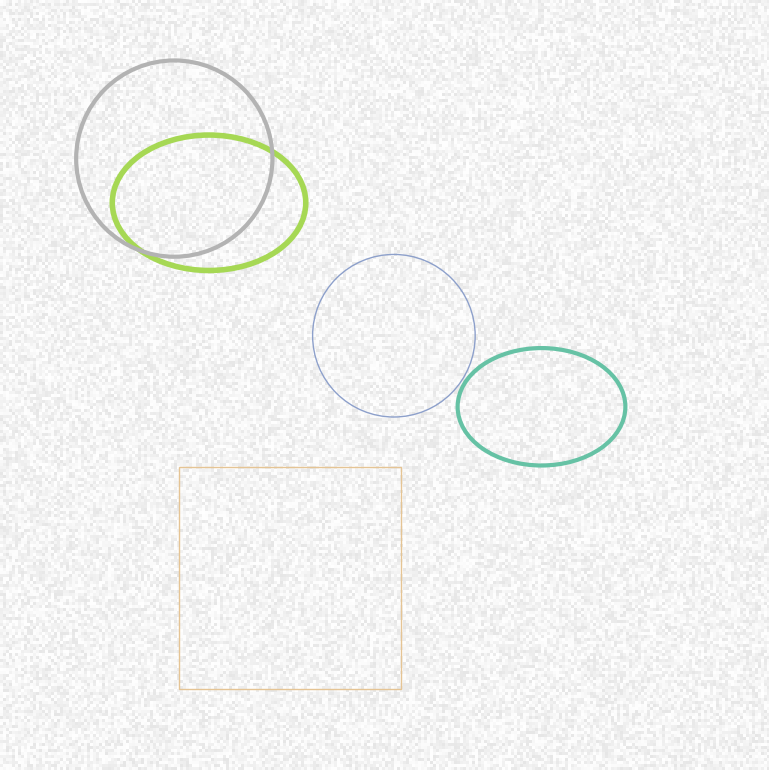[{"shape": "oval", "thickness": 1.5, "radius": 0.54, "center": [0.703, 0.472]}, {"shape": "circle", "thickness": 0.5, "radius": 0.53, "center": [0.512, 0.564]}, {"shape": "oval", "thickness": 2, "radius": 0.63, "center": [0.271, 0.737]}, {"shape": "square", "thickness": 0.5, "radius": 0.72, "center": [0.377, 0.25]}, {"shape": "circle", "thickness": 1.5, "radius": 0.64, "center": [0.226, 0.794]}]